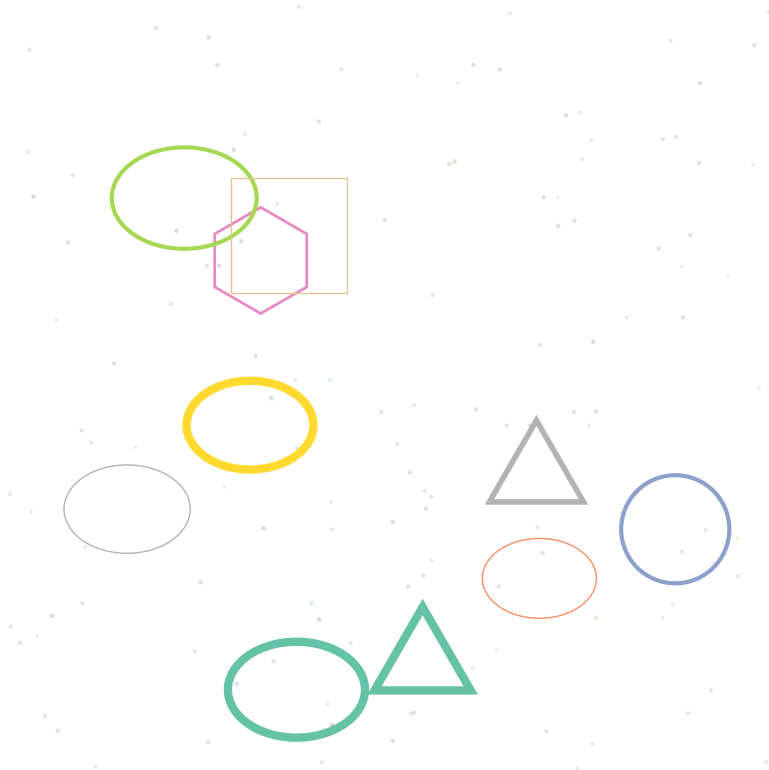[{"shape": "oval", "thickness": 3, "radius": 0.45, "center": [0.385, 0.104]}, {"shape": "triangle", "thickness": 3, "radius": 0.36, "center": [0.549, 0.139]}, {"shape": "oval", "thickness": 0.5, "radius": 0.37, "center": [0.701, 0.249]}, {"shape": "circle", "thickness": 1.5, "radius": 0.35, "center": [0.877, 0.313]}, {"shape": "hexagon", "thickness": 1, "radius": 0.34, "center": [0.339, 0.662]}, {"shape": "oval", "thickness": 1.5, "radius": 0.47, "center": [0.239, 0.743]}, {"shape": "oval", "thickness": 3, "radius": 0.41, "center": [0.325, 0.448]}, {"shape": "square", "thickness": 0.5, "radius": 0.37, "center": [0.375, 0.694]}, {"shape": "triangle", "thickness": 2, "radius": 0.35, "center": [0.697, 0.383]}, {"shape": "oval", "thickness": 0.5, "radius": 0.41, "center": [0.165, 0.339]}]